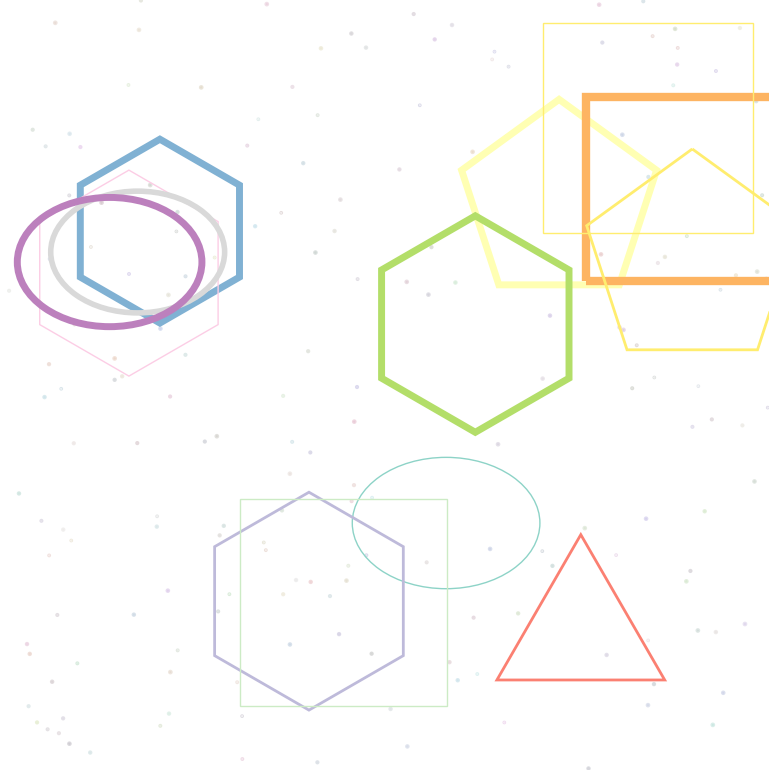[{"shape": "oval", "thickness": 0.5, "radius": 0.61, "center": [0.579, 0.321]}, {"shape": "pentagon", "thickness": 2.5, "radius": 0.67, "center": [0.726, 0.738]}, {"shape": "hexagon", "thickness": 1, "radius": 0.71, "center": [0.401, 0.219]}, {"shape": "triangle", "thickness": 1, "radius": 0.63, "center": [0.754, 0.18]}, {"shape": "hexagon", "thickness": 2.5, "radius": 0.6, "center": [0.208, 0.7]}, {"shape": "square", "thickness": 3, "radius": 0.6, "center": [0.881, 0.754]}, {"shape": "hexagon", "thickness": 2.5, "radius": 0.7, "center": [0.617, 0.579]}, {"shape": "hexagon", "thickness": 0.5, "radius": 0.67, "center": [0.167, 0.645]}, {"shape": "oval", "thickness": 2, "radius": 0.56, "center": [0.179, 0.673]}, {"shape": "oval", "thickness": 2.5, "radius": 0.6, "center": [0.142, 0.66]}, {"shape": "square", "thickness": 0.5, "radius": 0.67, "center": [0.446, 0.217]}, {"shape": "square", "thickness": 0.5, "radius": 0.68, "center": [0.841, 0.834]}, {"shape": "pentagon", "thickness": 1, "radius": 0.72, "center": [0.899, 0.662]}]